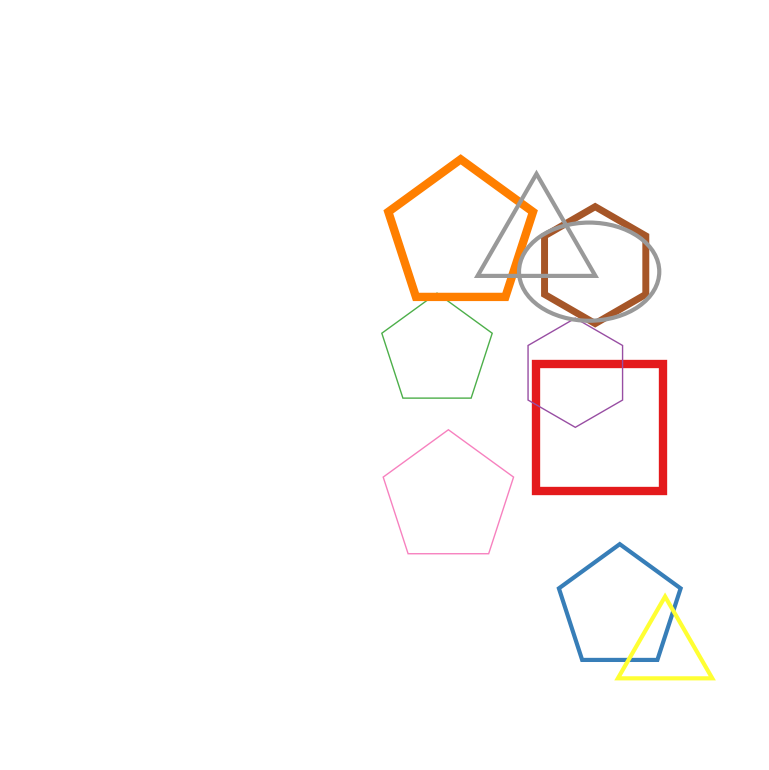[{"shape": "square", "thickness": 3, "radius": 0.41, "center": [0.779, 0.445]}, {"shape": "pentagon", "thickness": 1.5, "radius": 0.42, "center": [0.805, 0.21]}, {"shape": "pentagon", "thickness": 0.5, "radius": 0.38, "center": [0.568, 0.544]}, {"shape": "hexagon", "thickness": 0.5, "radius": 0.35, "center": [0.747, 0.516]}, {"shape": "pentagon", "thickness": 3, "radius": 0.49, "center": [0.598, 0.694]}, {"shape": "triangle", "thickness": 1.5, "radius": 0.35, "center": [0.864, 0.154]}, {"shape": "hexagon", "thickness": 2.5, "radius": 0.38, "center": [0.773, 0.656]}, {"shape": "pentagon", "thickness": 0.5, "radius": 0.45, "center": [0.582, 0.353]}, {"shape": "triangle", "thickness": 1.5, "radius": 0.44, "center": [0.697, 0.686]}, {"shape": "oval", "thickness": 1.5, "radius": 0.46, "center": [0.765, 0.647]}]